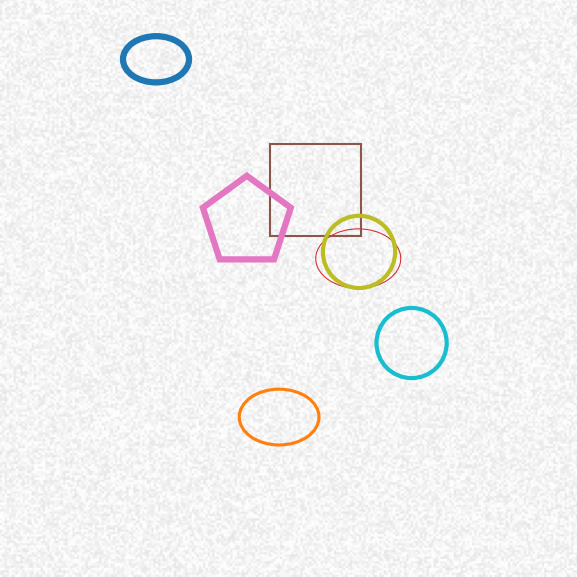[{"shape": "oval", "thickness": 3, "radius": 0.29, "center": [0.27, 0.896]}, {"shape": "oval", "thickness": 1.5, "radius": 0.35, "center": [0.483, 0.277]}, {"shape": "oval", "thickness": 0.5, "radius": 0.37, "center": [0.62, 0.551]}, {"shape": "square", "thickness": 1, "radius": 0.4, "center": [0.546, 0.67]}, {"shape": "pentagon", "thickness": 3, "radius": 0.4, "center": [0.427, 0.615]}, {"shape": "circle", "thickness": 2, "radius": 0.31, "center": [0.622, 0.563]}, {"shape": "circle", "thickness": 2, "radius": 0.3, "center": [0.713, 0.405]}]